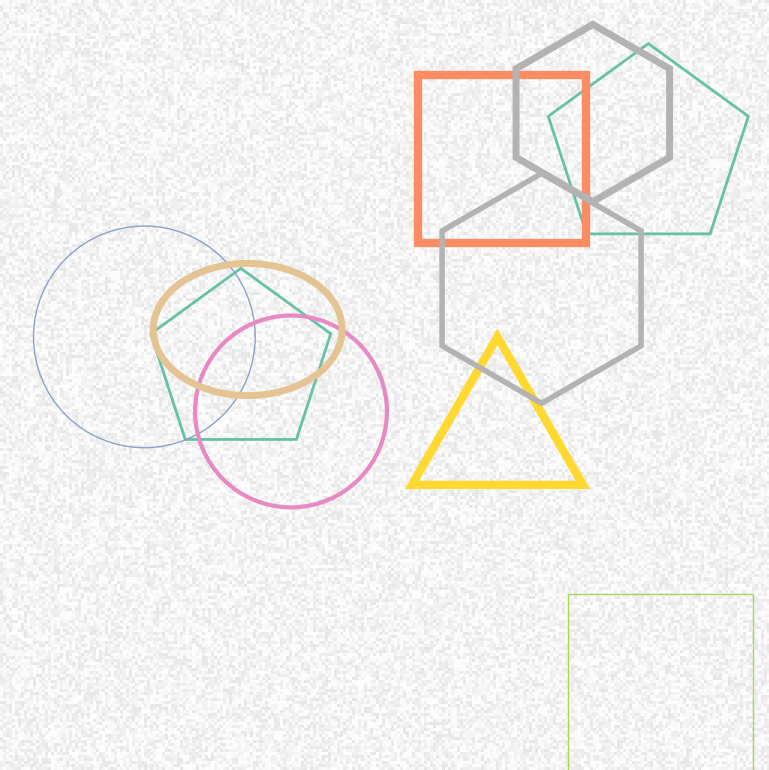[{"shape": "pentagon", "thickness": 1, "radius": 0.61, "center": [0.313, 0.529]}, {"shape": "pentagon", "thickness": 1, "radius": 0.68, "center": [0.842, 0.807]}, {"shape": "square", "thickness": 3, "radius": 0.55, "center": [0.651, 0.794]}, {"shape": "circle", "thickness": 0.5, "radius": 0.72, "center": [0.188, 0.563]}, {"shape": "circle", "thickness": 1.5, "radius": 0.62, "center": [0.378, 0.466]}, {"shape": "square", "thickness": 0.5, "radius": 0.6, "center": [0.858, 0.108]}, {"shape": "triangle", "thickness": 3, "radius": 0.64, "center": [0.646, 0.434]}, {"shape": "oval", "thickness": 2.5, "radius": 0.61, "center": [0.322, 0.572]}, {"shape": "hexagon", "thickness": 2, "radius": 0.75, "center": [0.703, 0.626]}, {"shape": "hexagon", "thickness": 2.5, "radius": 0.58, "center": [0.77, 0.853]}]